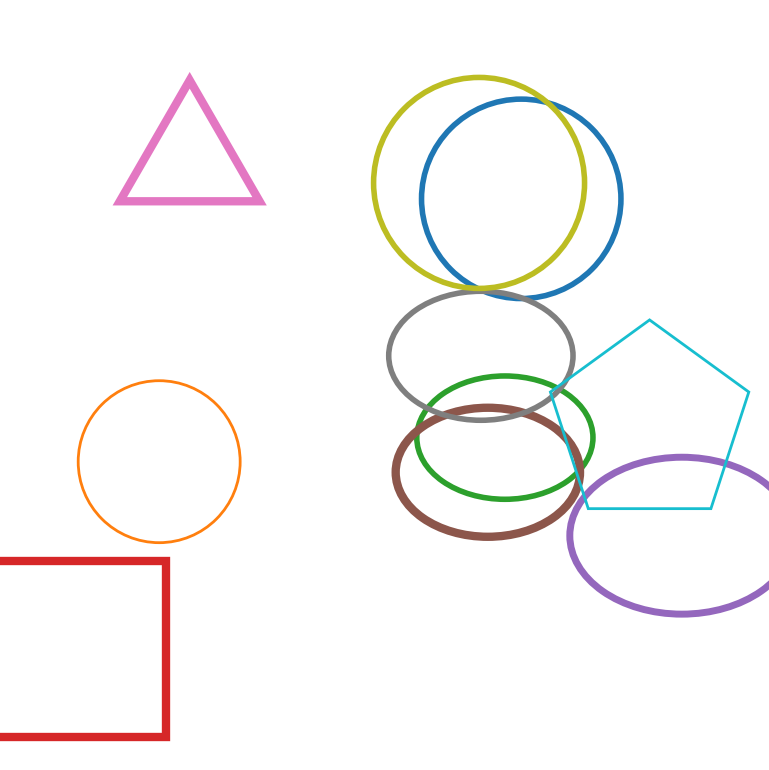[{"shape": "circle", "thickness": 2, "radius": 0.65, "center": [0.677, 0.742]}, {"shape": "circle", "thickness": 1, "radius": 0.53, "center": [0.207, 0.4]}, {"shape": "oval", "thickness": 2, "radius": 0.57, "center": [0.656, 0.432]}, {"shape": "square", "thickness": 3, "radius": 0.57, "center": [0.102, 0.157]}, {"shape": "oval", "thickness": 2.5, "radius": 0.73, "center": [0.886, 0.304]}, {"shape": "oval", "thickness": 3, "radius": 0.6, "center": [0.634, 0.387]}, {"shape": "triangle", "thickness": 3, "radius": 0.52, "center": [0.246, 0.791]}, {"shape": "oval", "thickness": 2, "radius": 0.6, "center": [0.625, 0.538]}, {"shape": "circle", "thickness": 2, "radius": 0.68, "center": [0.622, 0.762]}, {"shape": "pentagon", "thickness": 1, "radius": 0.68, "center": [0.844, 0.449]}]